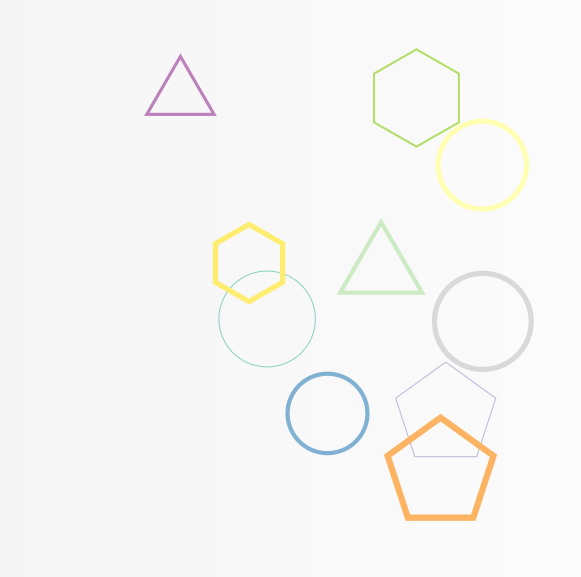[{"shape": "circle", "thickness": 0.5, "radius": 0.41, "center": [0.46, 0.447]}, {"shape": "circle", "thickness": 2.5, "radius": 0.38, "center": [0.83, 0.713]}, {"shape": "pentagon", "thickness": 0.5, "radius": 0.45, "center": [0.767, 0.282]}, {"shape": "circle", "thickness": 2, "radius": 0.34, "center": [0.563, 0.283]}, {"shape": "pentagon", "thickness": 3, "radius": 0.48, "center": [0.758, 0.18]}, {"shape": "hexagon", "thickness": 1, "radius": 0.42, "center": [0.716, 0.829]}, {"shape": "circle", "thickness": 2.5, "radius": 0.42, "center": [0.831, 0.443]}, {"shape": "triangle", "thickness": 1.5, "radius": 0.33, "center": [0.31, 0.835]}, {"shape": "triangle", "thickness": 2, "radius": 0.41, "center": [0.656, 0.533]}, {"shape": "hexagon", "thickness": 2.5, "radius": 0.33, "center": [0.428, 0.544]}]